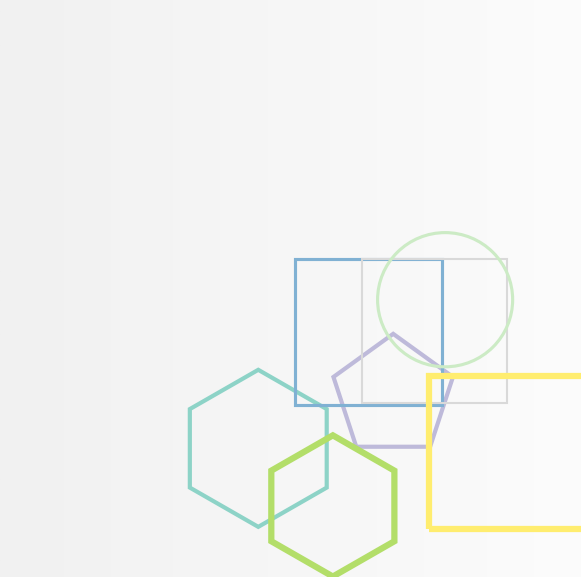[{"shape": "hexagon", "thickness": 2, "radius": 0.68, "center": [0.444, 0.223]}, {"shape": "pentagon", "thickness": 2, "radius": 0.54, "center": [0.676, 0.313]}, {"shape": "square", "thickness": 1.5, "radius": 0.63, "center": [0.634, 0.424]}, {"shape": "hexagon", "thickness": 3, "radius": 0.61, "center": [0.573, 0.123]}, {"shape": "square", "thickness": 1, "radius": 0.62, "center": [0.748, 0.426]}, {"shape": "circle", "thickness": 1.5, "radius": 0.58, "center": [0.766, 0.48]}, {"shape": "square", "thickness": 3, "radius": 0.66, "center": [0.871, 0.216]}]